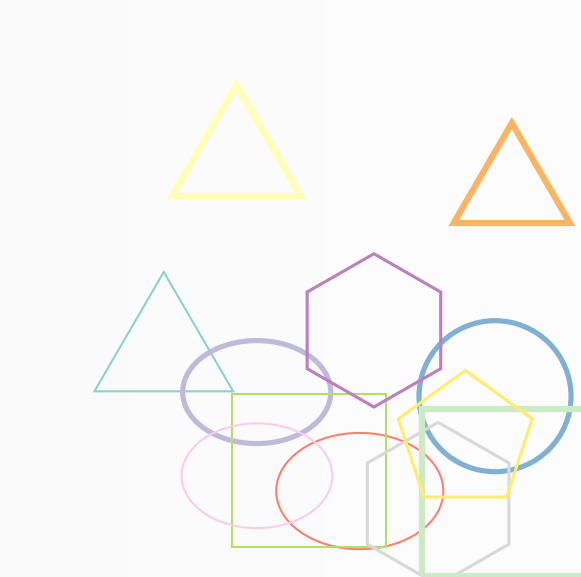[{"shape": "triangle", "thickness": 1, "radius": 0.69, "center": [0.282, 0.39]}, {"shape": "triangle", "thickness": 3, "radius": 0.64, "center": [0.407, 0.723]}, {"shape": "oval", "thickness": 2.5, "radius": 0.64, "center": [0.442, 0.32]}, {"shape": "oval", "thickness": 1, "radius": 0.72, "center": [0.619, 0.149]}, {"shape": "circle", "thickness": 2.5, "radius": 0.65, "center": [0.852, 0.313]}, {"shape": "triangle", "thickness": 3, "radius": 0.58, "center": [0.881, 0.671]}, {"shape": "square", "thickness": 1, "radius": 0.66, "center": [0.531, 0.185]}, {"shape": "oval", "thickness": 1, "radius": 0.65, "center": [0.442, 0.175]}, {"shape": "hexagon", "thickness": 1.5, "radius": 0.7, "center": [0.754, 0.127]}, {"shape": "hexagon", "thickness": 1.5, "radius": 0.66, "center": [0.643, 0.427]}, {"shape": "square", "thickness": 3, "radius": 0.72, "center": [0.871, 0.146]}, {"shape": "pentagon", "thickness": 1.5, "radius": 0.61, "center": [0.8, 0.236]}]